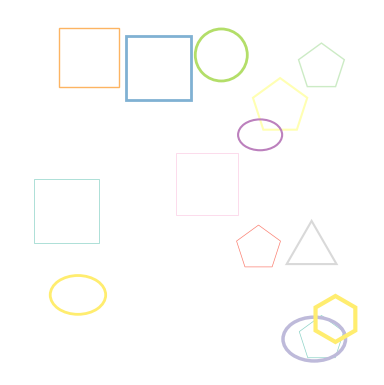[{"shape": "square", "thickness": 0.5, "radius": 0.42, "center": [0.172, 0.452]}, {"shape": "pentagon", "thickness": 0.5, "radius": 0.3, "center": [0.835, 0.12]}, {"shape": "pentagon", "thickness": 1.5, "radius": 0.37, "center": [0.728, 0.723]}, {"shape": "oval", "thickness": 2.5, "radius": 0.41, "center": [0.816, 0.119]}, {"shape": "pentagon", "thickness": 0.5, "radius": 0.3, "center": [0.672, 0.355]}, {"shape": "square", "thickness": 2, "radius": 0.42, "center": [0.412, 0.824]}, {"shape": "square", "thickness": 1, "radius": 0.38, "center": [0.231, 0.851]}, {"shape": "circle", "thickness": 2, "radius": 0.34, "center": [0.575, 0.857]}, {"shape": "square", "thickness": 0.5, "radius": 0.4, "center": [0.537, 0.523]}, {"shape": "triangle", "thickness": 1.5, "radius": 0.37, "center": [0.809, 0.351]}, {"shape": "oval", "thickness": 1.5, "radius": 0.29, "center": [0.676, 0.65]}, {"shape": "pentagon", "thickness": 1, "radius": 0.31, "center": [0.835, 0.826]}, {"shape": "oval", "thickness": 2, "radius": 0.36, "center": [0.202, 0.234]}, {"shape": "hexagon", "thickness": 3, "radius": 0.3, "center": [0.871, 0.171]}]